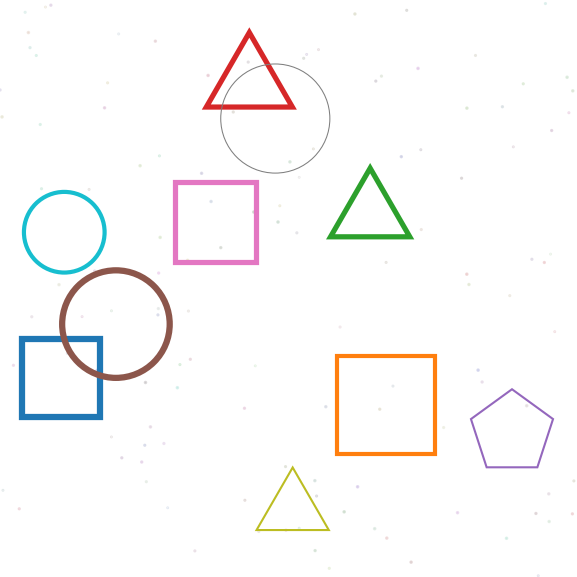[{"shape": "square", "thickness": 3, "radius": 0.34, "center": [0.106, 0.344]}, {"shape": "square", "thickness": 2, "radius": 0.42, "center": [0.668, 0.298]}, {"shape": "triangle", "thickness": 2.5, "radius": 0.4, "center": [0.641, 0.629]}, {"shape": "triangle", "thickness": 2.5, "radius": 0.43, "center": [0.432, 0.857]}, {"shape": "pentagon", "thickness": 1, "radius": 0.37, "center": [0.887, 0.25]}, {"shape": "circle", "thickness": 3, "radius": 0.47, "center": [0.201, 0.438]}, {"shape": "square", "thickness": 2.5, "radius": 0.35, "center": [0.373, 0.615]}, {"shape": "circle", "thickness": 0.5, "radius": 0.47, "center": [0.477, 0.794]}, {"shape": "triangle", "thickness": 1, "radius": 0.36, "center": [0.507, 0.117]}, {"shape": "circle", "thickness": 2, "radius": 0.35, "center": [0.111, 0.597]}]